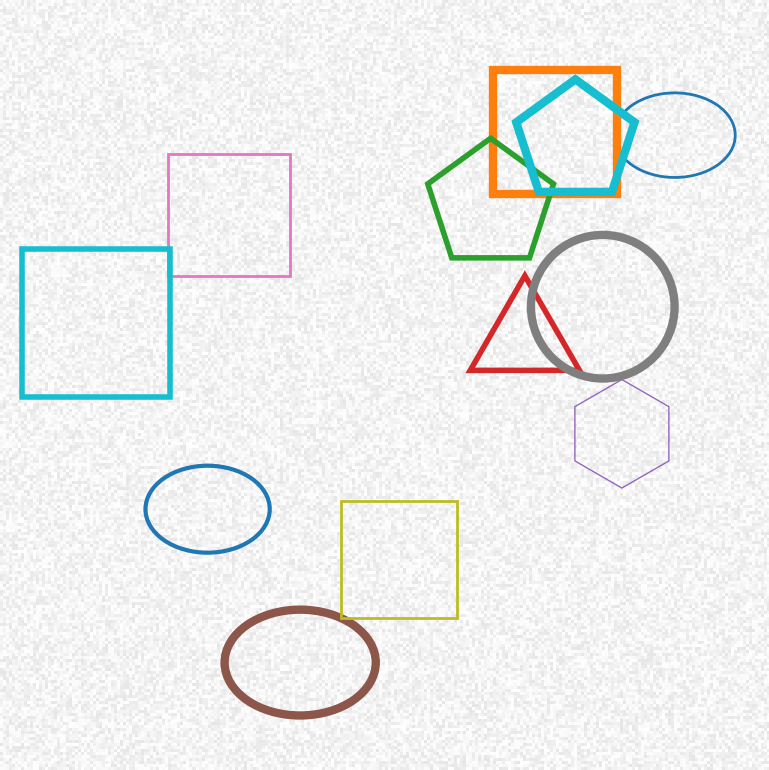[{"shape": "oval", "thickness": 1, "radius": 0.39, "center": [0.876, 0.824]}, {"shape": "oval", "thickness": 1.5, "radius": 0.4, "center": [0.27, 0.339]}, {"shape": "square", "thickness": 3, "radius": 0.4, "center": [0.721, 0.828]}, {"shape": "pentagon", "thickness": 2, "radius": 0.43, "center": [0.637, 0.735]}, {"shape": "triangle", "thickness": 2, "radius": 0.41, "center": [0.682, 0.56]}, {"shape": "hexagon", "thickness": 0.5, "radius": 0.35, "center": [0.808, 0.437]}, {"shape": "oval", "thickness": 3, "radius": 0.49, "center": [0.39, 0.14]}, {"shape": "square", "thickness": 1, "radius": 0.4, "center": [0.298, 0.721]}, {"shape": "circle", "thickness": 3, "radius": 0.47, "center": [0.783, 0.602]}, {"shape": "square", "thickness": 1, "radius": 0.38, "center": [0.518, 0.273]}, {"shape": "pentagon", "thickness": 3, "radius": 0.4, "center": [0.747, 0.816]}, {"shape": "square", "thickness": 2, "radius": 0.48, "center": [0.124, 0.58]}]